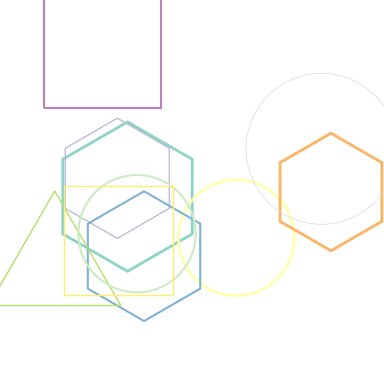[{"shape": "hexagon", "thickness": 2, "radius": 0.97, "center": [0.331, 0.489]}, {"shape": "circle", "thickness": 2, "radius": 0.75, "center": [0.614, 0.382]}, {"shape": "hexagon", "thickness": 1, "radius": 0.78, "center": [0.305, 0.537]}, {"shape": "hexagon", "thickness": 1.5, "radius": 0.84, "center": [0.374, 0.335]}, {"shape": "hexagon", "thickness": 2, "radius": 0.76, "center": [0.86, 0.501]}, {"shape": "triangle", "thickness": 1, "radius": 0.99, "center": [0.142, 0.306]}, {"shape": "circle", "thickness": 0.5, "radius": 0.98, "center": [0.835, 0.613]}, {"shape": "square", "thickness": 1.5, "radius": 0.76, "center": [0.267, 0.872]}, {"shape": "circle", "thickness": 1.5, "radius": 0.76, "center": [0.356, 0.393]}, {"shape": "square", "thickness": 1, "radius": 0.71, "center": [0.307, 0.374]}]